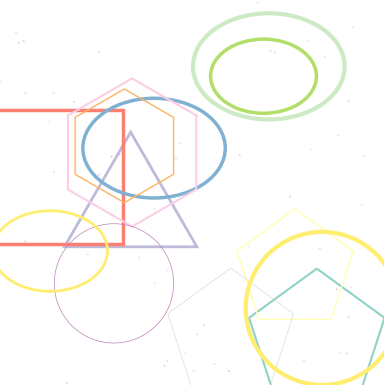[{"shape": "pentagon", "thickness": 1.5, "radius": 0.93, "center": [0.823, 0.117]}, {"shape": "pentagon", "thickness": 1, "radius": 0.79, "center": [0.766, 0.299]}, {"shape": "triangle", "thickness": 2, "radius": 0.99, "center": [0.339, 0.458]}, {"shape": "square", "thickness": 2.5, "radius": 0.87, "center": [0.147, 0.54]}, {"shape": "oval", "thickness": 2.5, "radius": 0.92, "center": [0.4, 0.615]}, {"shape": "hexagon", "thickness": 1, "radius": 0.74, "center": [0.323, 0.621]}, {"shape": "oval", "thickness": 2.5, "radius": 0.69, "center": [0.684, 0.802]}, {"shape": "hexagon", "thickness": 1.5, "radius": 0.96, "center": [0.343, 0.604]}, {"shape": "pentagon", "thickness": 0.5, "radius": 0.86, "center": [0.599, 0.132]}, {"shape": "circle", "thickness": 0.5, "radius": 0.77, "center": [0.296, 0.264]}, {"shape": "oval", "thickness": 3, "radius": 0.98, "center": [0.698, 0.828]}, {"shape": "oval", "thickness": 2, "radius": 0.75, "center": [0.13, 0.348]}, {"shape": "circle", "thickness": 3, "radius": 0.99, "center": [0.837, 0.199]}]